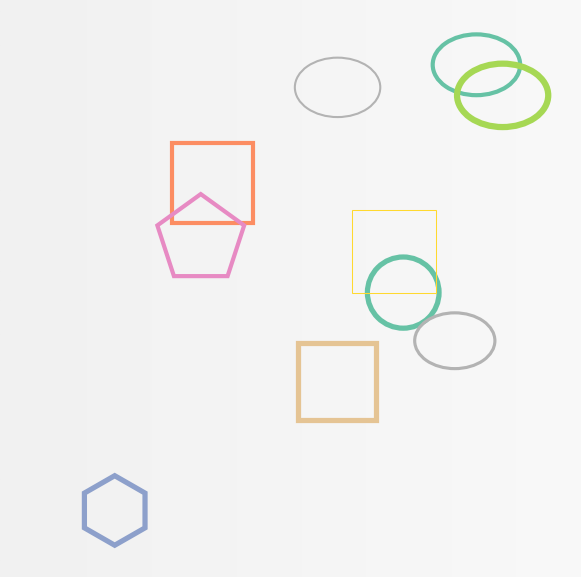[{"shape": "oval", "thickness": 2, "radius": 0.38, "center": [0.82, 0.887]}, {"shape": "circle", "thickness": 2.5, "radius": 0.31, "center": [0.694, 0.492]}, {"shape": "square", "thickness": 2, "radius": 0.34, "center": [0.366, 0.682]}, {"shape": "hexagon", "thickness": 2.5, "radius": 0.3, "center": [0.197, 0.115]}, {"shape": "pentagon", "thickness": 2, "radius": 0.39, "center": [0.345, 0.585]}, {"shape": "oval", "thickness": 3, "radius": 0.39, "center": [0.865, 0.834]}, {"shape": "square", "thickness": 0.5, "radius": 0.36, "center": [0.678, 0.563]}, {"shape": "square", "thickness": 2.5, "radius": 0.33, "center": [0.579, 0.339]}, {"shape": "oval", "thickness": 1, "radius": 0.37, "center": [0.581, 0.848]}, {"shape": "oval", "thickness": 1.5, "radius": 0.35, "center": [0.782, 0.409]}]